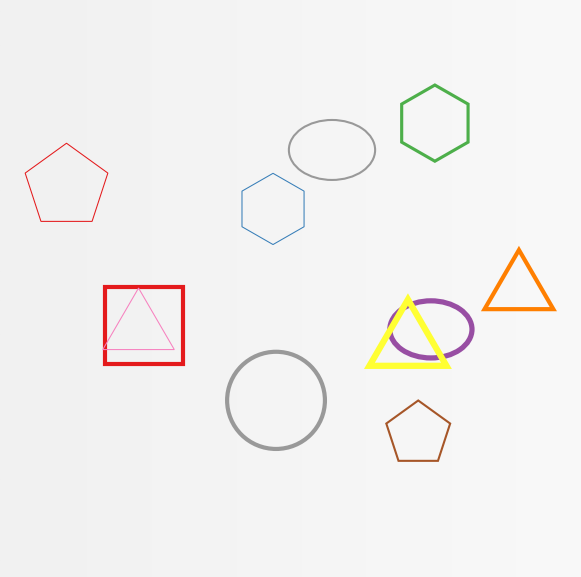[{"shape": "pentagon", "thickness": 0.5, "radius": 0.37, "center": [0.114, 0.676]}, {"shape": "square", "thickness": 2, "radius": 0.33, "center": [0.248, 0.436]}, {"shape": "hexagon", "thickness": 0.5, "radius": 0.31, "center": [0.47, 0.637]}, {"shape": "hexagon", "thickness": 1.5, "radius": 0.33, "center": [0.748, 0.786]}, {"shape": "oval", "thickness": 2.5, "radius": 0.35, "center": [0.741, 0.429]}, {"shape": "triangle", "thickness": 2, "radius": 0.34, "center": [0.893, 0.498]}, {"shape": "triangle", "thickness": 3, "radius": 0.38, "center": [0.702, 0.404]}, {"shape": "pentagon", "thickness": 1, "radius": 0.29, "center": [0.72, 0.248]}, {"shape": "triangle", "thickness": 0.5, "radius": 0.36, "center": [0.238, 0.429]}, {"shape": "oval", "thickness": 1, "radius": 0.37, "center": [0.571, 0.739]}, {"shape": "circle", "thickness": 2, "radius": 0.42, "center": [0.475, 0.306]}]